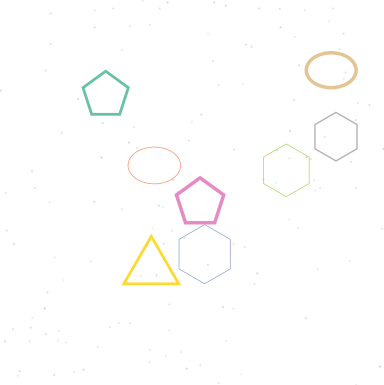[{"shape": "pentagon", "thickness": 2, "radius": 0.31, "center": [0.274, 0.753]}, {"shape": "oval", "thickness": 0.5, "radius": 0.34, "center": [0.401, 0.57]}, {"shape": "hexagon", "thickness": 0.5, "radius": 0.38, "center": [0.532, 0.34]}, {"shape": "pentagon", "thickness": 2.5, "radius": 0.32, "center": [0.52, 0.474]}, {"shape": "hexagon", "thickness": 0.5, "radius": 0.34, "center": [0.744, 0.558]}, {"shape": "triangle", "thickness": 2, "radius": 0.41, "center": [0.393, 0.304]}, {"shape": "oval", "thickness": 2.5, "radius": 0.32, "center": [0.86, 0.818]}, {"shape": "hexagon", "thickness": 1, "radius": 0.32, "center": [0.873, 0.645]}]